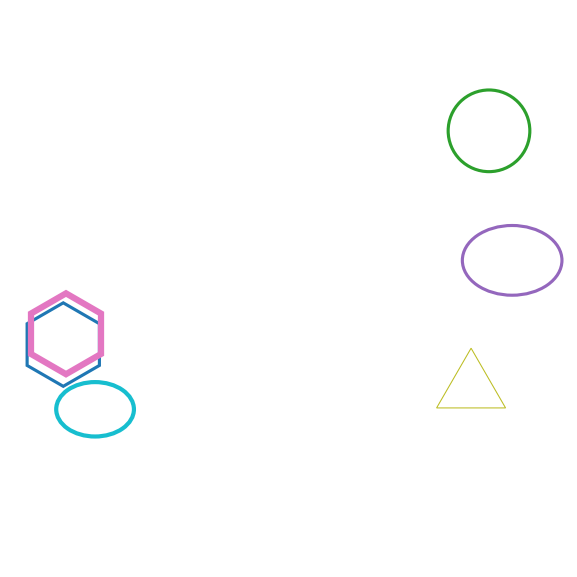[{"shape": "hexagon", "thickness": 1.5, "radius": 0.36, "center": [0.11, 0.402]}, {"shape": "circle", "thickness": 1.5, "radius": 0.35, "center": [0.847, 0.773]}, {"shape": "oval", "thickness": 1.5, "radius": 0.43, "center": [0.887, 0.548]}, {"shape": "hexagon", "thickness": 3, "radius": 0.35, "center": [0.114, 0.421]}, {"shape": "triangle", "thickness": 0.5, "radius": 0.34, "center": [0.816, 0.327]}, {"shape": "oval", "thickness": 2, "radius": 0.34, "center": [0.165, 0.29]}]